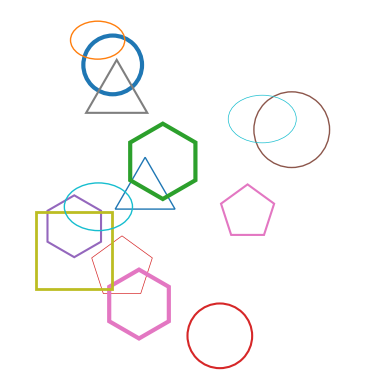[{"shape": "circle", "thickness": 3, "radius": 0.38, "center": [0.293, 0.831]}, {"shape": "triangle", "thickness": 1, "radius": 0.45, "center": [0.377, 0.502]}, {"shape": "oval", "thickness": 1, "radius": 0.35, "center": [0.254, 0.896]}, {"shape": "hexagon", "thickness": 3, "radius": 0.49, "center": [0.423, 0.581]}, {"shape": "pentagon", "thickness": 0.5, "radius": 0.41, "center": [0.317, 0.305]}, {"shape": "circle", "thickness": 1.5, "radius": 0.42, "center": [0.571, 0.128]}, {"shape": "hexagon", "thickness": 1.5, "radius": 0.4, "center": [0.193, 0.412]}, {"shape": "circle", "thickness": 1, "radius": 0.49, "center": [0.758, 0.663]}, {"shape": "pentagon", "thickness": 1.5, "radius": 0.36, "center": [0.643, 0.449]}, {"shape": "hexagon", "thickness": 3, "radius": 0.45, "center": [0.361, 0.21]}, {"shape": "triangle", "thickness": 1.5, "radius": 0.46, "center": [0.303, 0.753]}, {"shape": "square", "thickness": 2, "radius": 0.5, "center": [0.193, 0.349]}, {"shape": "oval", "thickness": 0.5, "radius": 0.44, "center": [0.681, 0.691]}, {"shape": "oval", "thickness": 1, "radius": 0.44, "center": [0.256, 0.463]}]